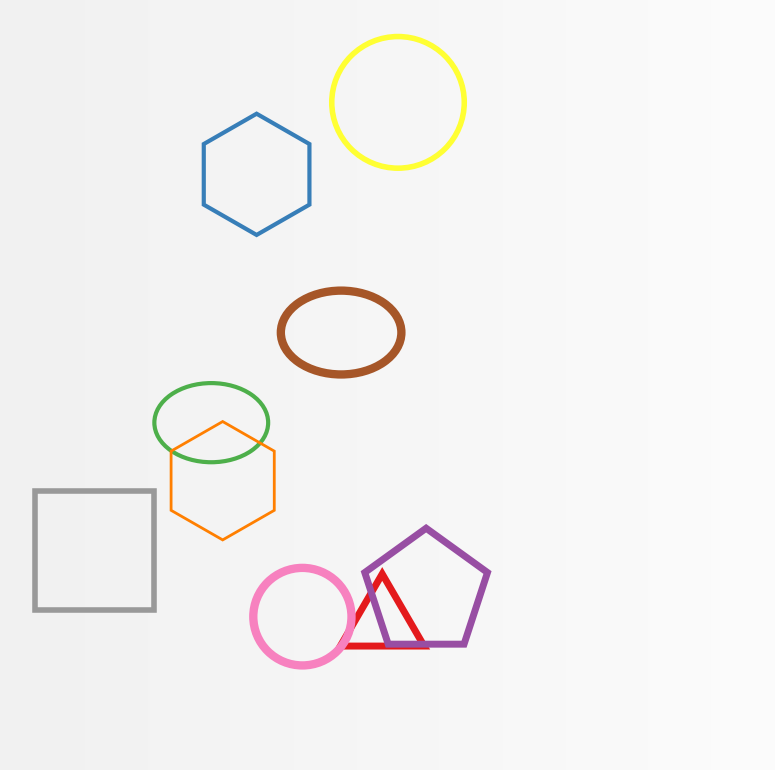[{"shape": "triangle", "thickness": 2.5, "radius": 0.31, "center": [0.493, 0.192]}, {"shape": "hexagon", "thickness": 1.5, "radius": 0.39, "center": [0.331, 0.774]}, {"shape": "oval", "thickness": 1.5, "radius": 0.37, "center": [0.273, 0.451]}, {"shape": "pentagon", "thickness": 2.5, "radius": 0.42, "center": [0.55, 0.231]}, {"shape": "hexagon", "thickness": 1, "radius": 0.38, "center": [0.287, 0.376]}, {"shape": "circle", "thickness": 2, "radius": 0.43, "center": [0.514, 0.867]}, {"shape": "oval", "thickness": 3, "radius": 0.39, "center": [0.44, 0.568]}, {"shape": "circle", "thickness": 3, "radius": 0.32, "center": [0.39, 0.199]}, {"shape": "square", "thickness": 2, "radius": 0.39, "center": [0.122, 0.285]}]